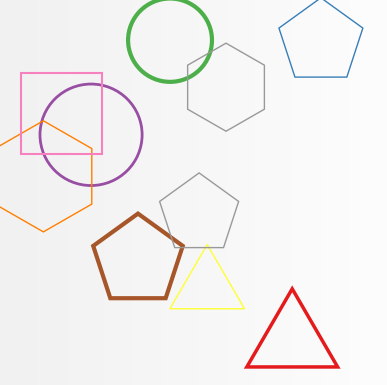[{"shape": "triangle", "thickness": 2.5, "radius": 0.68, "center": [0.754, 0.115]}, {"shape": "pentagon", "thickness": 1, "radius": 0.57, "center": [0.828, 0.892]}, {"shape": "circle", "thickness": 3, "radius": 0.54, "center": [0.439, 0.896]}, {"shape": "circle", "thickness": 2, "radius": 0.66, "center": [0.235, 0.65]}, {"shape": "hexagon", "thickness": 1, "radius": 0.72, "center": [0.112, 0.542]}, {"shape": "triangle", "thickness": 1, "radius": 0.56, "center": [0.535, 0.254]}, {"shape": "pentagon", "thickness": 3, "radius": 0.61, "center": [0.356, 0.324]}, {"shape": "square", "thickness": 1.5, "radius": 0.52, "center": [0.158, 0.705]}, {"shape": "hexagon", "thickness": 1, "radius": 0.57, "center": [0.583, 0.774]}, {"shape": "pentagon", "thickness": 1, "radius": 0.54, "center": [0.514, 0.444]}]